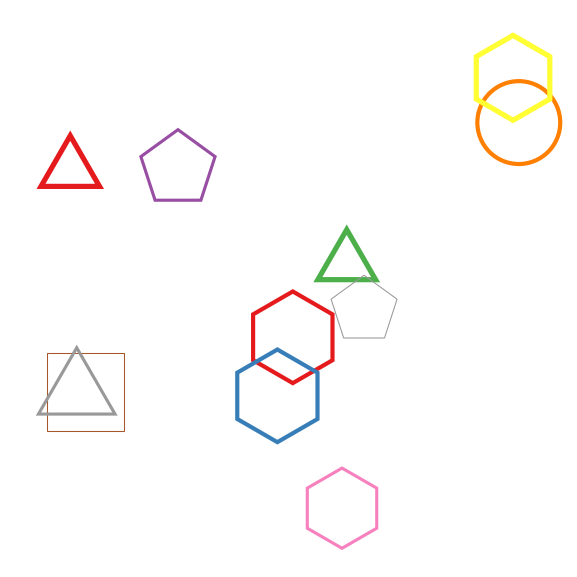[{"shape": "triangle", "thickness": 2.5, "radius": 0.29, "center": [0.122, 0.706]}, {"shape": "hexagon", "thickness": 2, "radius": 0.4, "center": [0.507, 0.415]}, {"shape": "hexagon", "thickness": 2, "radius": 0.4, "center": [0.48, 0.314]}, {"shape": "triangle", "thickness": 2.5, "radius": 0.29, "center": [0.6, 0.544]}, {"shape": "pentagon", "thickness": 1.5, "radius": 0.34, "center": [0.308, 0.707]}, {"shape": "circle", "thickness": 2, "radius": 0.36, "center": [0.898, 0.787]}, {"shape": "hexagon", "thickness": 2.5, "radius": 0.37, "center": [0.888, 0.864]}, {"shape": "square", "thickness": 0.5, "radius": 0.33, "center": [0.148, 0.32]}, {"shape": "hexagon", "thickness": 1.5, "radius": 0.35, "center": [0.592, 0.119]}, {"shape": "pentagon", "thickness": 0.5, "radius": 0.3, "center": [0.63, 0.462]}, {"shape": "triangle", "thickness": 1.5, "radius": 0.38, "center": [0.133, 0.32]}]